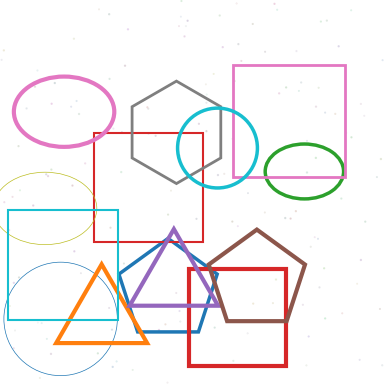[{"shape": "circle", "thickness": 0.5, "radius": 0.74, "center": [0.157, 0.172]}, {"shape": "pentagon", "thickness": 2.5, "radius": 0.67, "center": [0.436, 0.246]}, {"shape": "triangle", "thickness": 3, "radius": 0.68, "center": [0.264, 0.177]}, {"shape": "oval", "thickness": 2.5, "radius": 0.51, "center": [0.791, 0.555]}, {"shape": "square", "thickness": 1.5, "radius": 0.71, "center": [0.386, 0.512]}, {"shape": "square", "thickness": 3, "radius": 0.63, "center": [0.617, 0.176]}, {"shape": "triangle", "thickness": 3, "radius": 0.66, "center": [0.452, 0.272]}, {"shape": "pentagon", "thickness": 3, "radius": 0.66, "center": [0.667, 0.272]}, {"shape": "oval", "thickness": 3, "radius": 0.65, "center": [0.166, 0.71]}, {"shape": "square", "thickness": 2, "radius": 0.73, "center": [0.752, 0.685]}, {"shape": "hexagon", "thickness": 2, "radius": 0.67, "center": [0.458, 0.656]}, {"shape": "oval", "thickness": 0.5, "radius": 0.67, "center": [0.117, 0.459]}, {"shape": "circle", "thickness": 2.5, "radius": 0.52, "center": [0.565, 0.615]}, {"shape": "square", "thickness": 1.5, "radius": 0.71, "center": [0.164, 0.312]}]